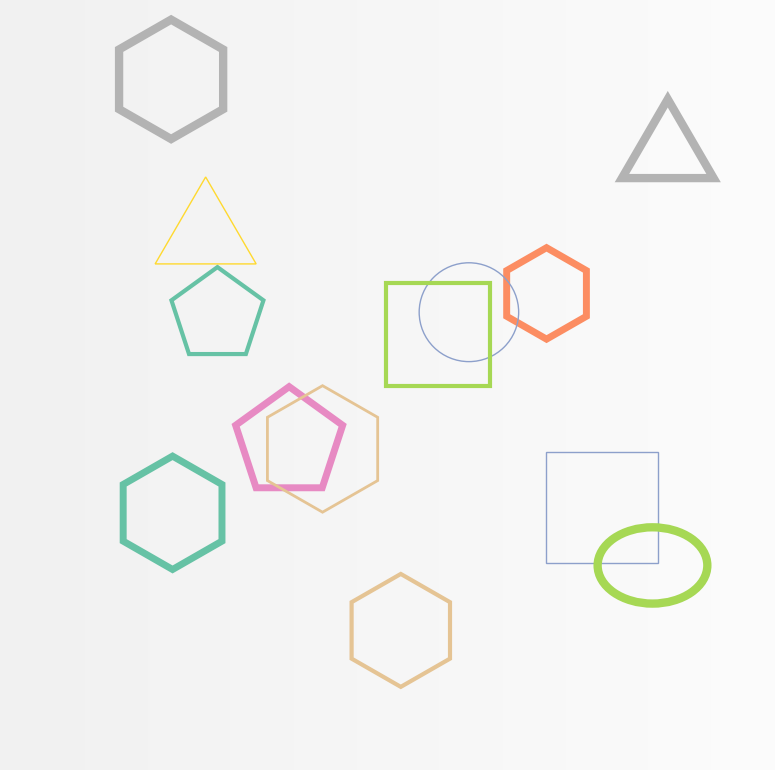[{"shape": "pentagon", "thickness": 1.5, "radius": 0.31, "center": [0.281, 0.591]}, {"shape": "hexagon", "thickness": 2.5, "radius": 0.37, "center": [0.223, 0.334]}, {"shape": "hexagon", "thickness": 2.5, "radius": 0.3, "center": [0.705, 0.619]}, {"shape": "square", "thickness": 0.5, "radius": 0.36, "center": [0.777, 0.341]}, {"shape": "circle", "thickness": 0.5, "radius": 0.32, "center": [0.605, 0.595]}, {"shape": "pentagon", "thickness": 2.5, "radius": 0.36, "center": [0.373, 0.425]}, {"shape": "oval", "thickness": 3, "radius": 0.35, "center": [0.842, 0.266]}, {"shape": "square", "thickness": 1.5, "radius": 0.33, "center": [0.565, 0.566]}, {"shape": "triangle", "thickness": 0.5, "radius": 0.38, "center": [0.265, 0.695]}, {"shape": "hexagon", "thickness": 1.5, "radius": 0.37, "center": [0.517, 0.181]}, {"shape": "hexagon", "thickness": 1, "radius": 0.41, "center": [0.416, 0.417]}, {"shape": "triangle", "thickness": 3, "radius": 0.34, "center": [0.862, 0.803]}, {"shape": "hexagon", "thickness": 3, "radius": 0.39, "center": [0.221, 0.897]}]